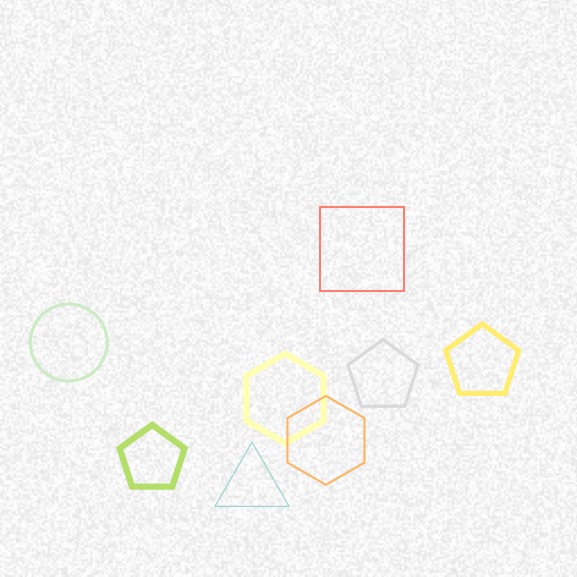[{"shape": "triangle", "thickness": 0.5, "radius": 0.37, "center": [0.436, 0.159]}, {"shape": "hexagon", "thickness": 3, "radius": 0.39, "center": [0.494, 0.309]}, {"shape": "square", "thickness": 1, "radius": 0.36, "center": [0.627, 0.569]}, {"shape": "hexagon", "thickness": 1, "radius": 0.39, "center": [0.564, 0.237]}, {"shape": "pentagon", "thickness": 3, "radius": 0.3, "center": [0.264, 0.204]}, {"shape": "pentagon", "thickness": 1.5, "radius": 0.32, "center": [0.663, 0.347]}, {"shape": "circle", "thickness": 1.5, "radius": 0.33, "center": [0.119, 0.406]}, {"shape": "pentagon", "thickness": 2.5, "radius": 0.33, "center": [0.835, 0.372]}]